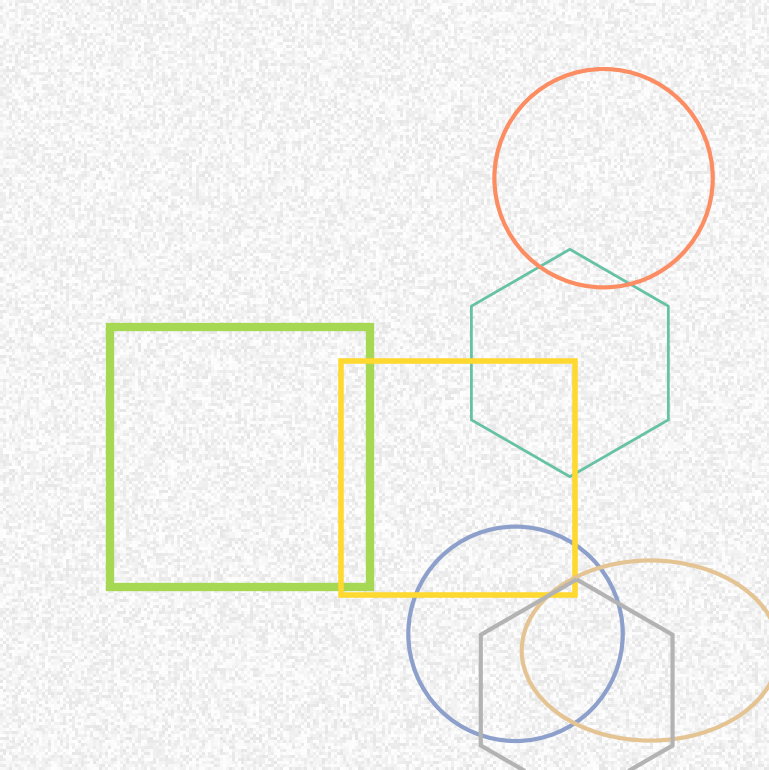[{"shape": "hexagon", "thickness": 1, "radius": 0.74, "center": [0.74, 0.529]}, {"shape": "circle", "thickness": 1.5, "radius": 0.71, "center": [0.784, 0.769]}, {"shape": "circle", "thickness": 1.5, "radius": 0.7, "center": [0.67, 0.177]}, {"shape": "square", "thickness": 3, "radius": 0.84, "center": [0.311, 0.407]}, {"shape": "square", "thickness": 2, "radius": 0.76, "center": [0.595, 0.379]}, {"shape": "oval", "thickness": 1.5, "radius": 0.84, "center": [0.845, 0.155]}, {"shape": "hexagon", "thickness": 1.5, "radius": 0.72, "center": [0.749, 0.104]}]